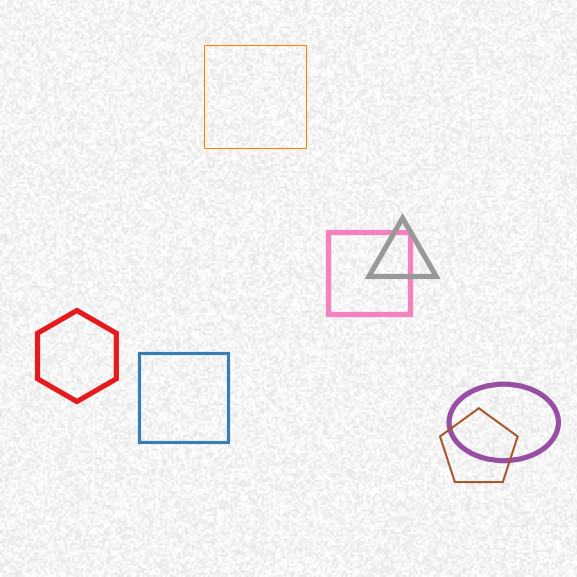[{"shape": "hexagon", "thickness": 2.5, "radius": 0.39, "center": [0.133, 0.383]}, {"shape": "square", "thickness": 1.5, "radius": 0.39, "center": [0.317, 0.311]}, {"shape": "oval", "thickness": 2.5, "radius": 0.47, "center": [0.872, 0.268]}, {"shape": "square", "thickness": 0.5, "radius": 0.44, "center": [0.442, 0.832]}, {"shape": "pentagon", "thickness": 1, "radius": 0.35, "center": [0.829, 0.222]}, {"shape": "square", "thickness": 2.5, "radius": 0.35, "center": [0.639, 0.527]}, {"shape": "triangle", "thickness": 2.5, "radius": 0.34, "center": [0.697, 0.554]}]